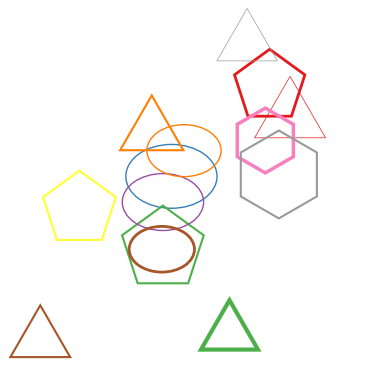[{"shape": "pentagon", "thickness": 2, "radius": 0.48, "center": [0.701, 0.776]}, {"shape": "triangle", "thickness": 0.5, "radius": 0.53, "center": [0.753, 0.695]}, {"shape": "oval", "thickness": 1, "radius": 0.59, "center": [0.445, 0.542]}, {"shape": "pentagon", "thickness": 1.5, "radius": 0.56, "center": [0.423, 0.354]}, {"shape": "triangle", "thickness": 3, "radius": 0.43, "center": [0.596, 0.135]}, {"shape": "oval", "thickness": 1, "radius": 0.53, "center": [0.423, 0.475]}, {"shape": "triangle", "thickness": 1.5, "radius": 0.47, "center": [0.394, 0.657]}, {"shape": "oval", "thickness": 1, "radius": 0.48, "center": [0.478, 0.609]}, {"shape": "pentagon", "thickness": 1.5, "radius": 0.5, "center": [0.206, 0.457]}, {"shape": "oval", "thickness": 2, "radius": 0.42, "center": [0.42, 0.353]}, {"shape": "triangle", "thickness": 1.5, "radius": 0.45, "center": [0.105, 0.117]}, {"shape": "hexagon", "thickness": 2.5, "radius": 0.42, "center": [0.689, 0.635]}, {"shape": "hexagon", "thickness": 1.5, "radius": 0.57, "center": [0.724, 0.547]}, {"shape": "triangle", "thickness": 0.5, "radius": 0.45, "center": [0.642, 0.887]}]